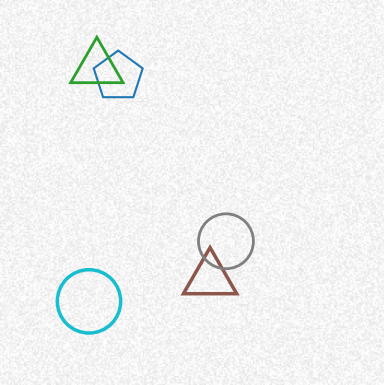[{"shape": "pentagon", "thickness": 1.5, "radius": 0.33, "center": [0.307, 0.802]}, {"shape": "triangle", "thickness": 2, "radius": 0.39, "center": [0.252, 0.825]}, {"shape": "triangle", "thickness": 2.5, "radius": 0.4, "center": [0.546, 0.277]}, {"shape": "circle", "thickness": 2, "radius": 0.36, "center": [0.587, 0.373]}, {"shape": "circle", "thickness": 2.5, "radius": 0.41, "center": [0.231, 0.217]}]